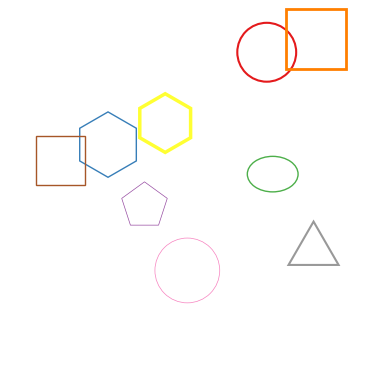[{"shape": "circle", "thickness": 1.5, "radius": 0.38, "center": [0.693, 0.864]}, {"shape": "hexagon", "thickness": 1, "radius": 0.42, "center": [0.281, 0.624]}, {"shape": "oval", "thickness": 1, "radius": 0.33, "center": [0.708, 0.548]}, {"shape": "pentagon", "thickness": 0.5, "radius": 0.31, "center": [0.375, 0.466]}, {"shape": "square", "thickness": 2, "radius": 0.39, "center": [0.821, 0.898]}, {"shape": "hexagon", "thickness": 2.5, "radius": 0.38, "center": [0.429, 0.68]}, {"shape": "square", "thickness": 1, "radius": 0.32, "center": [0.157, 0.584]}, {"shape": "circle", "thickness": 0.5, "radius": 0.42, "center": [0.487, 0.298]}, {"shape": "triangle", "thickness": 1.5, "radius": 0.38, "center": [0.814, 0.349]}]